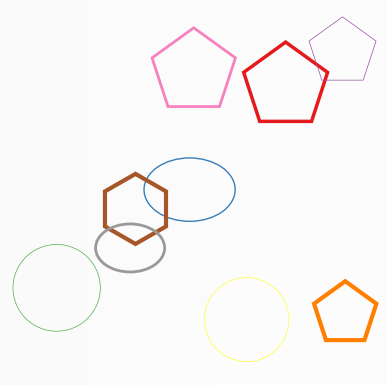[{"shape": "pentagon", "thickness": 2.5, "radius": 0.57, "center": [0.737, 0.777]}, {"shape": "oval", "thickness": 1, "radius": 0.59, "center": [0.489, 0.507]}, {"shape": "circle", "thickness": 0.5, "radius": 0.56, "center": [0.146, 0.252]}, {"shape": "pentagon", "thickness": 0.5, "radius": 0.45, "center": [0.884, 0.865]}, {"shape": "pentagon", "thickness": 3, "radius": 0.42, "center": [0.891, 0.185]}, {"shape": "circle", "thickness": 0.5, "radius": 0.55, "center": [0.637, 0.17]}, {"shape": "hexagon", "thickness": 3, "radius": 0.45, "center": [0.35, 0.457]}, {"shape": "pentagon", "thickness": 2, "radius": 0.57, "center": [0.5, 0.815]}, {"shape": "oval", "thickness": 2, "radius": 0.45, "center": [0.336, 0.356]}]